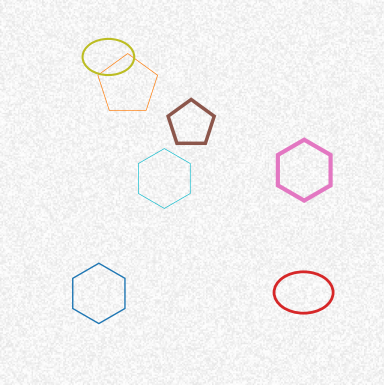[{"shape": "hexagon", "thickness": 1, "radius": 0.39, "center": [0.257, 0.238]}, {"shape": "pentagon", "thickness": 0.5, "radius": 0.41, "center": [0.332, 0.779]}, {"shape": "oval", "thickness": 2, "radius": 0.38, "center": [0.789, 0.24]}, {"shape": "pentagon", "thickness": 2.5, "radius": 0.31, "center": [0.496, 0.679]}, {"shape": "hexagon", "thickness": 3, "radius": 0.4, "center": [0.79, 0.558]}, {"shape": "oval", "thickness": 1.5, "radius": 0.34, "center": [0.282, 0.852]}, {"shape": "hexagon", "thickness": 0.5, "radius": 0.39, "center": [0.427, 0.536]}]